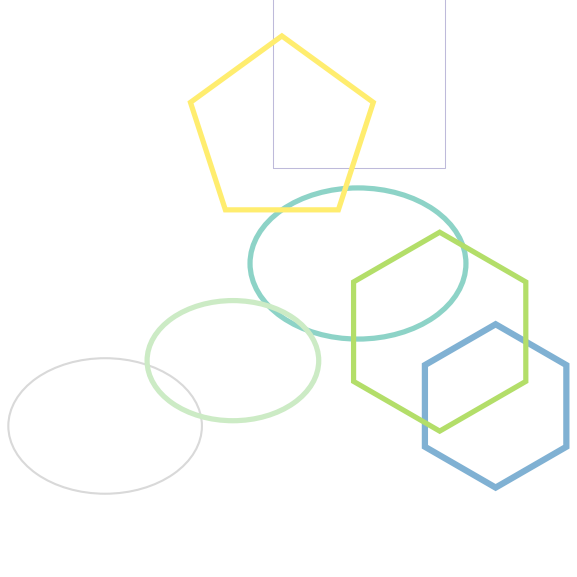[{"shape": "oval", "thickness": 2.5, "radius": 0.93, "center": [0.62, 0.543]}, {"shape": "square", "thickness": 0.5, "radius": 0.74, "center": [0.622, 0.856]}, {"shape": "hexagon", "thickness": 3, "radius": 0.71, "center": [0.858, 0.296]}, {"shape": "hexagon", "thickness": 2.5, "radius": 0.86, "center": [0.761, 0.425]}, {"shape": "oval", "thickness": 1, "radius": 0.84, "center": [0.182, 0.262]}, {"shape": "oval", "thickness": 2.5, "radius": 0.74, "center": [0.403, 0.375]}, {"shape": "pentagon", "thickness": 2.5, "radius": 0.83, "center": [0.488, 0.77]}]